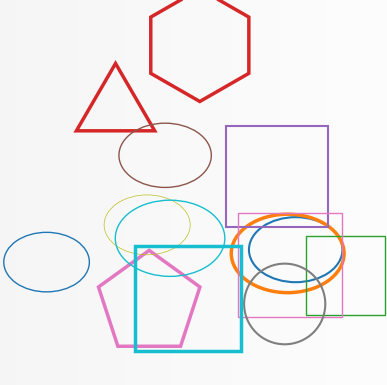[{"shape": "oval", "thickness": 1.5, "radius": 0.6, "center": [0.763, 0.351]}, {"shape": "oval", "thickness": 1, "radius": 0.55, "center": [0.12, 0.319]}, {"shape": "oval", "thickness": 2.5, "radius": 0.73, "center": [0.742, 0.342]}, {"shape": "square", "thickness": 1, "radius": 0.51, "center": [0.892, 0.284]}, {"shape": "hexagon", "thickness": 2.5, "radius": 0.73, "center": [0.516, 0.883]}, {"shape": "triangle", "thickness": 2.5, "radius": 0.58, "center": [0.298, 0.719]}, {"shape": "square", "thickness": 1.5, "radius": 0.66, "center": [0.715, 0.541]}, {"shape": "oval", "thickness": 1, "radius": 0.6, "center": [0.426, 0.597]}, {"shape": "pentagon", "thickness": 2.5, "radius": 0.69, "center": [0.385, 0.212]}, {"shape": "square", "thickness": 1, "radius": 0.67, "center": [0.749, 0.312]}, {"shape": "circle", "thickness": 1.5, "radius": 0.52, "center": [0.735, 0.21]}, {"shape": "oval", "thickness": 0.5, "radius": 0.56, "center": [0.38, 0.416]}, {"shape": "square", "thickness": 2.5, "radius": 0.68, "center": [0.486, 0.224]}, {"shape": "oval", "thickness": 1, "radius": 0.71, "center": [0.439, 0.381]}]